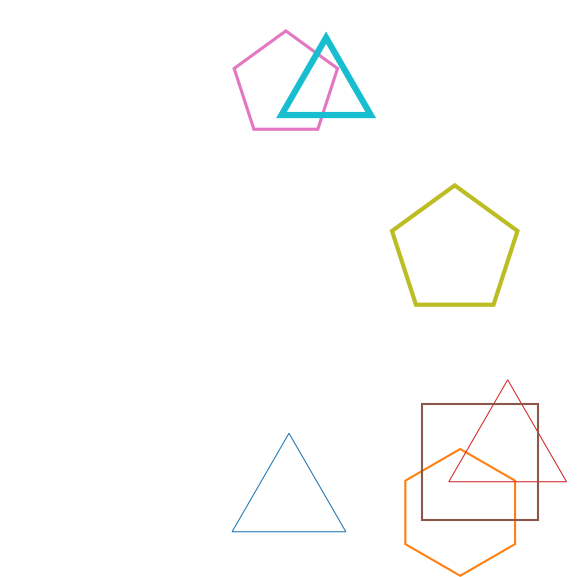[{"shape": "triangle", "thickness": 0.5, "radius": 0.57, "center": [0.5, 0.135]}, {"shape": "hexagon", "thickness": 1, "radius": 0.55, "center": [0.797, 0.112]}, {"shape": "triangle", "thickness": 0.5, "radius": 0.59, "center": [0.879, 0.224]}, {"shape": "square", "thickness": 1, "radius": 0.5, "center": [0.831, 0.199]}, {"shape": "pentagon", "thickness": 1.5, "radius": 0.47, "center": [0.495, 0.851]}, {"shape": "pentagon", "thickness": 2, "radius": 0.57, "center": [0.787, 0.564]}, {"shape": "triangle", "thickness": 3, "radius": 0.45, "center": [0.565, 0.845]}]